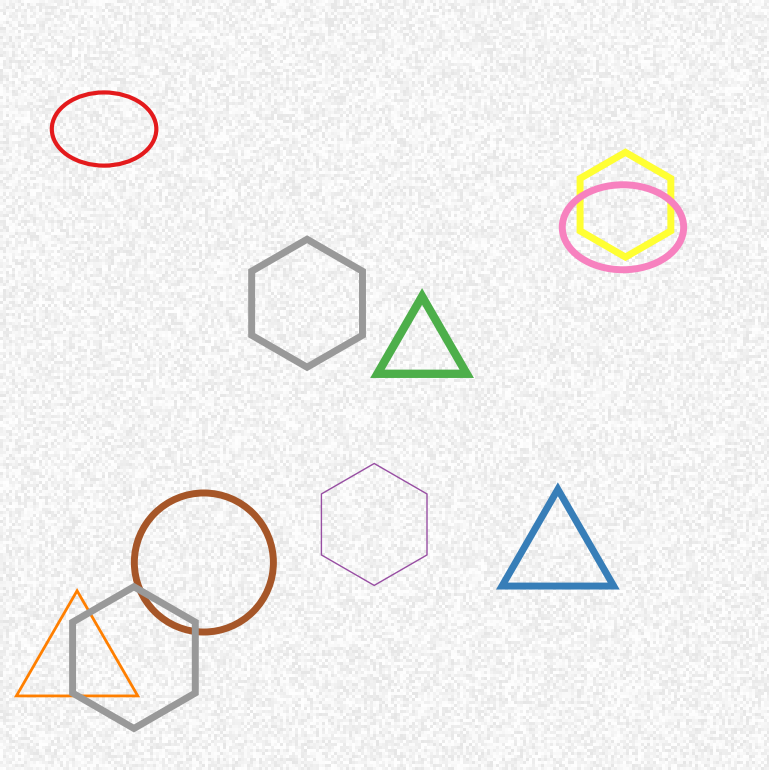[{"shape": "oval", "thickness": 1.5, "radius": 0.34, "center": [0.135, 0.832]}, {"shape": "triangle", "thickness": 2.5, "radius": 0.42, "center": [0.724, 0.281]}, {"shape": "triangle", "thickness": 3, "radius": 0.33, "center": [0.548, 0.548]}, {"shape": "hexagon", "thickness": 0.5, "radius": 0.4, "center": [0.486, 0.319]}, {"shape": "triangle", "thickness": 1, "radius": 0.46, "center": [0.1, 0.142]}, {"shape": "hexagon", "thickness": 2.5, "radius": 0.34, "center": [0.812, 0.734]}, {"shape": "circle", "thickness": 2.5, "radius": 0.45, "center": [0.265, 0.269]}, {"shape": "oval", "thickness": 2.5, "radius": 0.39, "center": [0.809, 0.705]}, {"shape": "hexagon", "thickness": 2.5, "radius": 0.42, "center": [0.399, 0.606]}, {"shape": "hexagon", "thickness": 2.5, "radius": 0.46, "center": [0.174, 0.146]}]